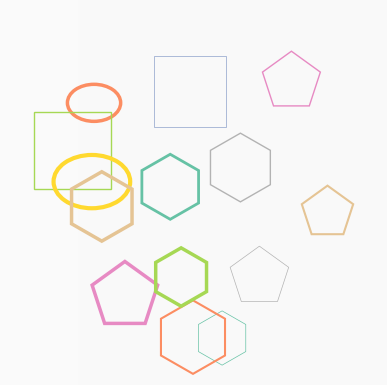[{"shape": "hexagon", "thickness": 2, "radius": 0.42, "center": [0.439, 0.515]}, {"shape": "hexagon", "thickness": 0.5, "radius": 0.35, "center": [0.573, 0.122]}, {"shape": "hexagon", "thickness": 1.5, "radius": 0.48, "center": [0.498, 0.124]}, {"shape": "oval", "thickness": 2.5, "radius": 0.34, "center": [0.243, 0.733]}, {"shape": "square", "thickness": 0.5, "radius": 0.47, "center": [0.49, 0.763]}, {"shape": "pentagon", "thickness": 1, "radius": 0.39, "center": [0.752, 0.788]}, {"shape": "pentagon", "thickness": 2.5, "radius": 0.44, "center": [0.322, 0.232]}, {"shape": "hexagon", "thickness": 2.5, "radius": 0.38, "center": [0.467, 0.28]}, {"shape": "square", "thickness": 1, "radius": 0.5, "center": [0.187, 0.608]}, {"shape": "oval", "thickness": 3, "radius": 0.49, "center": [0.237, 0.528]}, {"shape": "hexagon", "thickness": 2.5, "radius": 0.45, "center": [0.263, 0.464]}, {"shape": "pentagon", "thickness": 1.5, "radius": 0.35, "center": [0.845, 0.448]}, {"shape": "pentagon", "thickness": 0.5, "radius": 0.4, "center": [0.669, 0.281]}, {"shape": "hexagon", "thickness": 1, "radius": 0.45, "center": [0.62, 0.565]}]